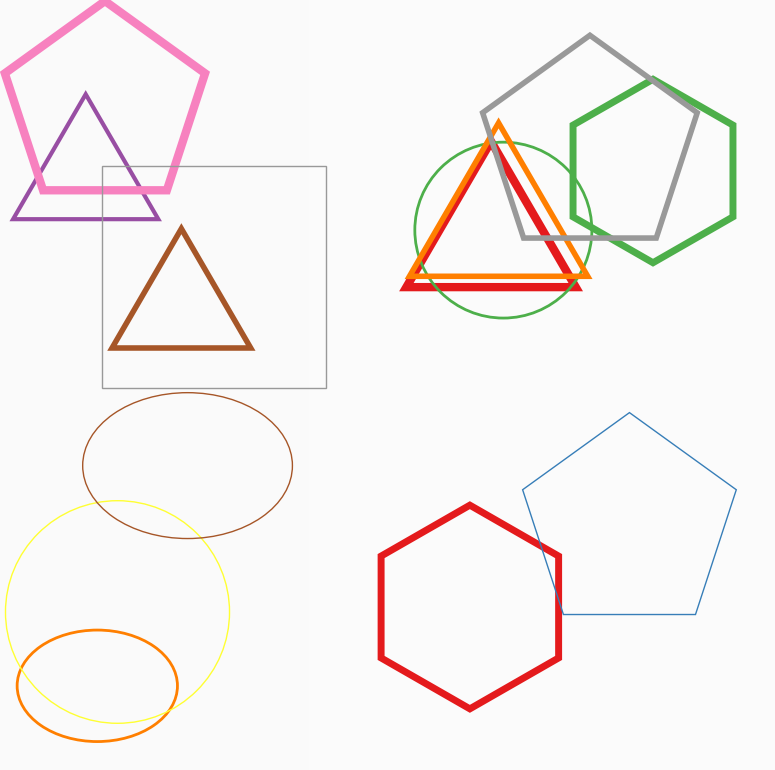[{"shape": "hexagon", "thickness": 2.5, "radius": 0.66, "center": [0.606, 0.212]}, {"shape": "triangle", "thickness": 3, "radius": 0.63, "center": [0.634, 0.69]}, {"shape": "pentagon", "thickness": 0.5, "radius": 0.72, "center": [0.812, 0.319]}, {"shape": "circle", "thickness": 1, "radius": 0.57, "center": [0.649, 0.701]}, {"shape": "hexagon", "thickness": 2.5, "radius": 0.6, "center": [0.843, 0.778]}, {"shape": "triangle", "thickness": 1.5, "radius": 0.54, "center": [0.111, 0.769]}, {"shape": "triangle", "thickness": 2, "radius": 0.66, "center": [0.643, 0.708]}, {"shape": "oval", "thickness": 1, "radius": 0.52, "center": [0.126, 0.109]}, {"shape": "circle", "thickness": 0.5, "radius": 0.72, "center": [0.152, 0.205]}, {"shape": "triangle", "thickness": 2, "radius": 0.52, "center": [0.234, 0.6]}, {"shape": "oval", "thickness": 0.5, "radius": 0.68, "center": [0.242, 0.395]}, {"shape": "pentagon", "thickness": 3, "radius": 0.68, "center": [0.135, 0.863]}, {"shape": "pentagon", "thickness": 2, "radius": 0.73, "center": [0.761, 0.809]}, {"shape": "square", "thickness": 0.5, "radius": 0.72, "center": [0.276, 0.64]}]